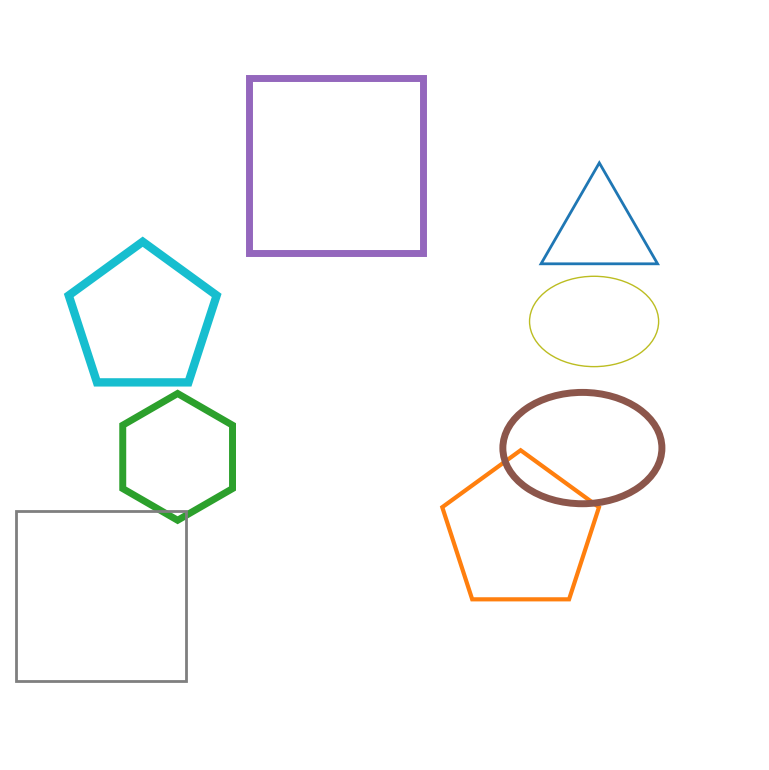[{"shape": "triangle", "thickness": 1, "radius": 0.44, "center": [0.778, 0.701]}, {"shape": "pentagon", "thickness": 1.5, "radius": 0.54, "center": [0.676, 0.308]}, {"shape": "hexagon", "thickness": 2.5, "radius": 0.41, "center": [0.231, 0.407]}, {"shape": "square", "thickness": 2.5, "radius": 0.57, "center": [0.437, 0.785]}, {"shape": "oval", "thickness": 2.5, "radius": 0.52, "center": [0.756, 0.418]}, {"shape": "square", "thickness": 1, "radius": 0.55, "center": [0.131, 0.226]}, {"shape": "oval", "thickness": 0.5, "radius": 0.42, "center": [0.772, 0.583]}, {"shape": "pentagon", "thickness": 3, "radius": 0.5, "center": [0.185, 0.585]}]